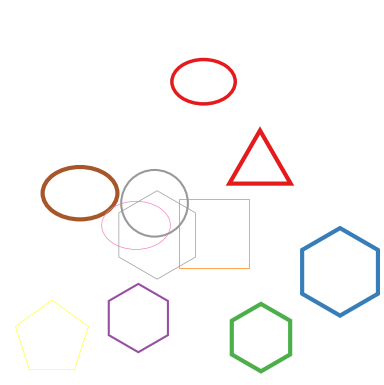[{"shape": "triangle", "thickness": 3, "radius": 0.46, "center": [0.675, 0.569]}, {"shape": "oval", "thickness": 2.5, "radius": 0.41, "center": [0.529, 0.788]}, {"shape": "hexagon", "thickness": 3, "radius": 0.57, "center": [0.883, 0.294]}, {"shape": "hexagon", "thickness": 3, "radius": 0.44, "center": [0.678, 0.123]}, {"shape": "hexagon", "thickness": 1.5, "radius": 0.44, "center": [0.359, 0.174]}, {"shape": "square", "thickness": 0.5, "radius": 0.45, "center": [0.556, 0.393]}, {"shape": "pentagon", "thickness": 0.5, "radius": 0.5, "center": [0.135, 0.121]}, {"shape": "oval", "thickness": 3, "radius": 0.49, "center": [0.208, 0.498]}, {"shape": "oval", "thickness": 0.5, "radius": 0.45, "center": [0.353, 0.415]}, {"shape": "hexagon", "thickness": 0.5, "radius": 0.57, "center": [0.408, 0.39]}, {"shape": "circle", "thickness": 1.5, "radius": 0.43, "center": [0.401, 0.472]}]